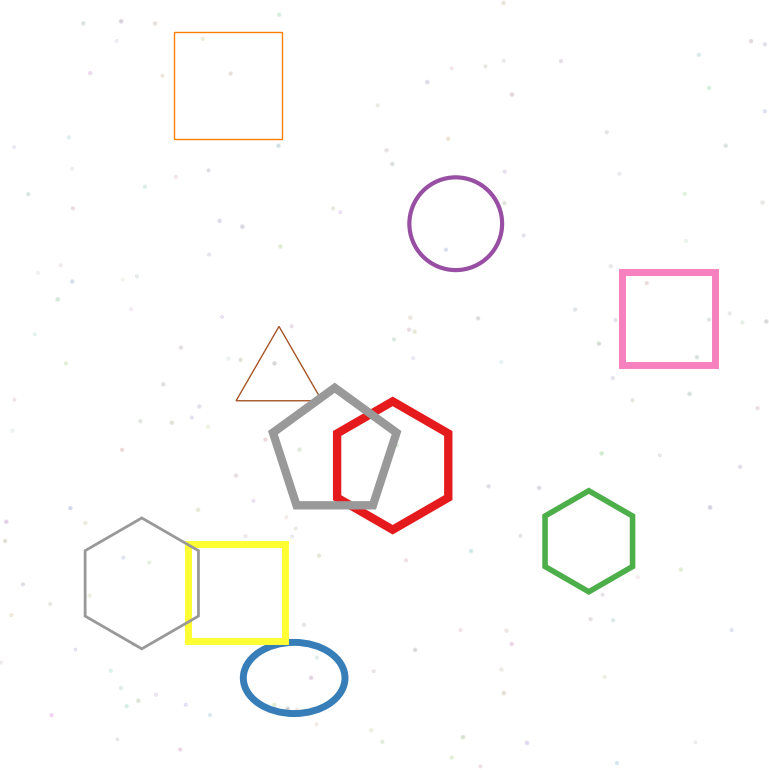[{"shape": "hexagon", "thickness": 3, "radius": 0.42, "center": [0.51, 0.395]}, {"shape": "oval", "thickness": 2.5, "radius": 0.33, "center": [0.382, 0.12]}, {"shape": "hexagon", "thickness": 2, "radius": 0.33, "center": [0.765, 0.297]}, {"shape": "circle", "thickness": 1.5, "radius": 0.3, "center": [0.592, 0.709]}, {"shape": "square", "thickness": 0.5, "radius": 0.35, "center": [0.296, 0.889]}, {"shape": "square", "thickness": 2.5, "radius": 0.31, "center": [0.307, 0.231]}, {"shape": "triangle", "thickness": 0.5, "radius": 0.32, "center": [0.362, 0.512]}, {"shape": "square", "thickness": 2.5, "radius": 0.3, "center": [0.868, 0.587]}, {"shape": "hexagon", "thickness": 1, "radius": 0.42, "center": [0.184, 0.242]}, {"shape": "pentagon", "thickness": 3, "radius": 0.42, "center": [0.435, 0.412]}]